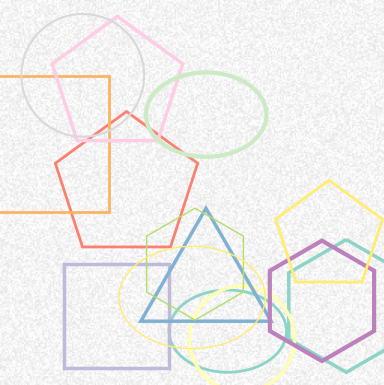[{"shape": "hexagon", "thickness": 2.5, "radius": 0.86, "center": [0.899, 0.205]}, {"shape": "oval", "thickness": 2, "radius": 0.76, "center": [0.592, 0.14]}, {"shape": "circle", "thickness": 2.5, "radius": 0.68, "center": [0.628, 0.12]}, {"shape": "square", "thickness": 2.5, "radius": 0.68, "center": [0.303, 0.179]}, {"shape": "pentagon", "thickness": 2, "radius": 0.97, "center": [0.329, 0.516]}, {"shape": "triangle", "thickness": 2.5, "radius": 0.98, "center": [0.535, 0.263]}, {"shape": "square", "thickness": 2, "radius": 0.88, "center": [0.106, 0.625]}, {"shape": "hexagon", "thickness": 1, "radius": 0.73, "center": [0.507, 0.314]}, {"shape": "pentagon", "thickness": 2.5, "radius": 0.89, "center": [0.305, 0.779]}, {"shape": "circle", "thickness": 1.5, "radius": 0.8, "center": [0.215, 0.804]}, {"shape": "hexagon", "thickness": 3, "radius": 0.78, "center": [0.836, 0.218]}, {"shape": "oval", "thickness": 3, "radius": 0.78, "center": [0.536, 0.702]}, {"shape": "pentagon", "thickness": 2, "radius": 0.73, "center": [0.855, 0.386]}, {"shape": "oval", "thickness": 1, "radius": 0.95, "center": [0.499, 0.227]}]